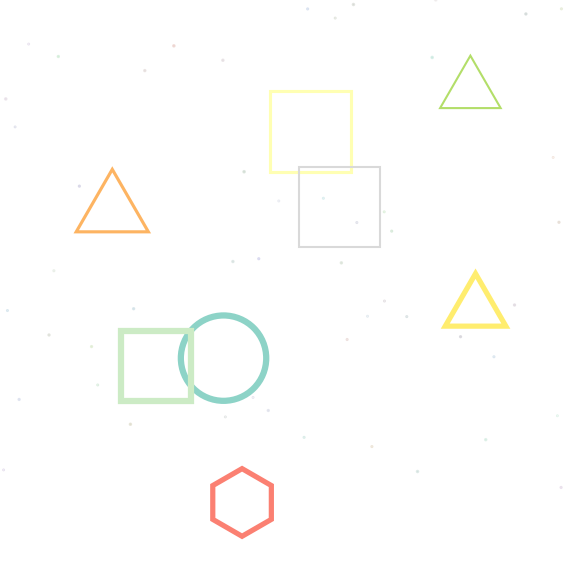[{"shape": "circle", "thickness": 3, "radius": 0.37, "center": [0.387, 0.379]}, {"shape": "square", "thickness": 1.5, "radius": 0.35, "center": [0.538, 0.772]}, {"shape": "hexagon", "thickness": 2.5, "radius": 0.29, "center": [0.419, 0.129]}, {"shape": "triangle", "thickness": 1.5, "radius": 0.36, "center": [0.194, 0.634]}, {"shape": "triangle", "thickness": 1, "radius": 0.3, "center": [0.815, 0.842]}, {"shape": "square", "thickness": 1, "radius": 0.35, "center": [0.588, 0.641]}, {"shape": "square", "thickness": 3, "radius": 0.3, "center": [0.27, 0.365]}, {"shape": "triangle", "thickness": 2.5, "radius": 0.3, "center": [0.823, 0.465]}]